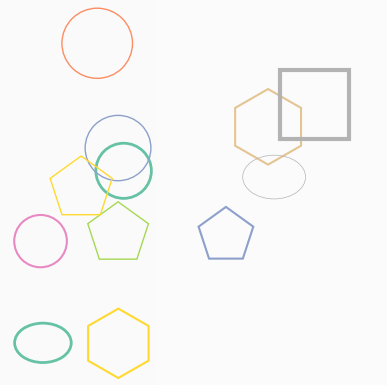[{"shape": "circle", "thickness": 2, "radius": 0.36, "center": [0.319, 0.556]}, {"shape": "oval", "thickness": 2, "radius": 0.37, "center": [0.111, 0.109]}, {"shape": "circle", "thickness": 1, "radius": 0.46, "center": [0.251, 0.888]}, {"shape": "circle", "thickness": 1, "radius": 0.42, "center": [0.305, 0.615]}, {"shape": "pentagon", "thickness": 1.5, "radius": 0.37, "center": [0.583, 0.388]}, {"shape": "circle", "thickness": 1.5, "radius": 0.34, "center": [0.105, 0.374]}, {"shape": "pentagon", "thickness": 1, "radius": 0.41, "center": [0.305, 0.393]}, {"shape": "hexagon", "thickness": 1.5, "radius": 0.45, "center": [0.305, 0.108]}, {"shape": "pentagon", "thickness": 1, "radius": 0.42, "center": [0.209, 0.511]}, {"shape": "hexagon", "thickness": 1.5, "radius": 0.49, "center": [0.692, 0.671]}, {"shape": "oval", "thickness": 0.5, "radius": 0.41, "center": [0.707, 0.54]}, {"shape": "square", "thickness": 3, "radius": 0.45, "center": [0.812, 0.729]}]